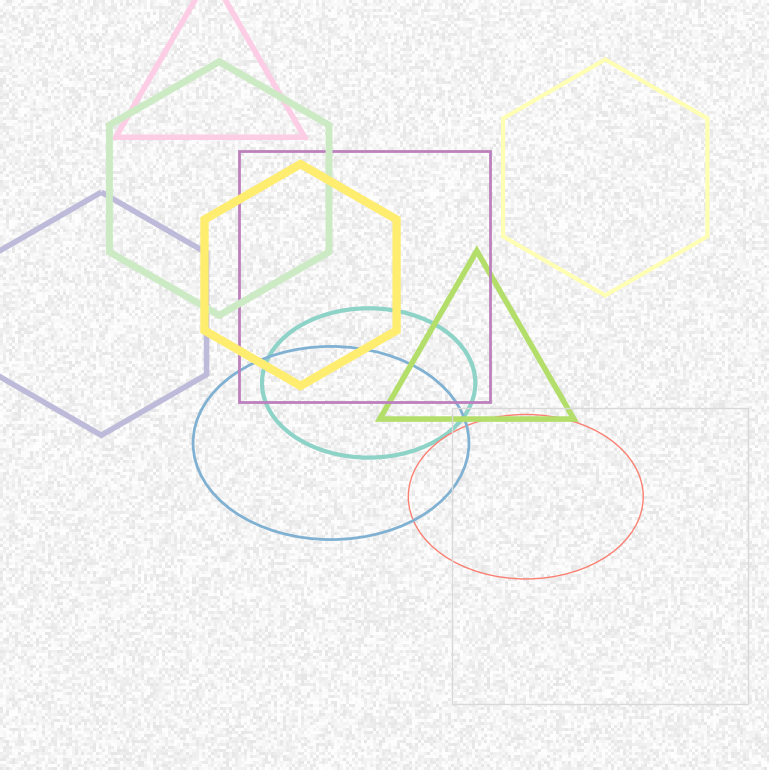[{"shape": "oval", "thickness": 1.5, "radius": 0.69, "center": [0.479, 0.503]}, {"shape": "hexagon", "thickness": 1.5, "radius": 0.77, "center": [0.786, 0.77]}, {"shape": "hexagon", "thickness": 2, "radius": 0.79, "center": [0.132, 0.593]}, {"shape": "oval", "thickness": 0.5, "radius": 0.76, "center": [0.683, 0.355]}, {"shape": "oval", "thickness": 1, "radius": 0.9, "center": [0.43, 0.425]}, {"shape": "triangle", "thickness": 2, "radius": 0.73, "center": [0.619, 0.529]}, {"shape": "triangle", "thickness": 2, "radius": 0.71, "center": [0.273, 0.893]}, {"shape": "square", "thickness": 0.5, "radius": 0.96, "center": [0.78, 0.277]}, {"shape": "square", "thickness": 1, "radius": 0.81, "center": [0.473, 0.641]}, {"shape": "hexagon", "thickness": 2.5, "radius": 0.82, "center": [0.285, 0.755]}, {"shape": "hexagon", "thickness": 3, "radius": 0.72, "center": [0.39, 0.643]}]